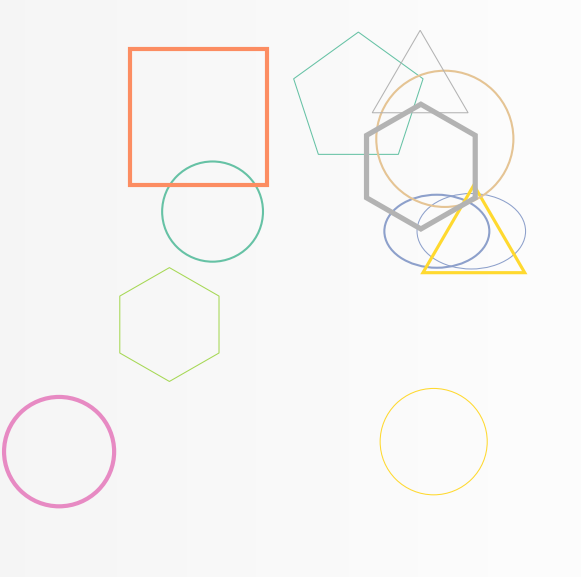[{"shape": "pentagon", "thickness": 0.5, "radius": 0.59, "center": [0.617, 0.827]}, {"shape": "circle", "thickness": 1, "radius": 0.43, "center": [0.366, 0.633]}, {"shape": "square", "thickness": 2, "radius": 0.59, "center": [0.342, 0.797]}, {"shape": "oval", "thickness": 0.5, "radius": 0.47, "center": [0.811, 0.599]}, {"shape": "oval", "thickness": 1, "radius": 0.45, "center": [0.752, 0.599]}, {"shape": "circle", "thickness": 2, "radius": 0.47, "center": [0.102, 0.217]}, {"shape": "hexagon", "thickness": 0.5, "radius": 0.49, "center": [0.291, 0.437]}, {"shape": "circle", "thickness": 0.5, "radius": 0.46, "center": [0.746, 0.234]}, {"shape": "triangle", "thickness": 1.5, "radius": 0.51, "center": [0.815, 0.578]}, {"shape": "circle", "thickness": 1, "radius": 0.59, "center": [0.765, 0.759]}, {"shape": "hexagon", "thickness": 2.5, "radius": 0.54, "center": [0.724, 0.711]}, {"shape": "triangle", "thickness": 0.5, "radius": 0.48, "center": [0.723, 0.851]}]